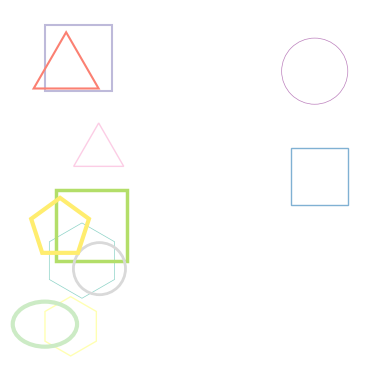[{"shape": "hexagon", "thickness": 0.5, "radius": 0.49, "center": [0.213, 0.323]}, {"shape": "hexagon", "thickness": 1, "radius": 0.39, "center": [0.184, 0.152]}, {"shape": "square", "thickness": 1.5, "radius": 0.43, "center": [0.204, 0.849]}, {"shape": "triangle", "thickness": 1.5, "radius": 0.49, "center": [0.172, 0.819]}, {"shape": "square", "thickness": 1, "radius": 0.37, "center": [0.829, 0.542]}, {"shape": "square", "thickness": 2.5, "radius": 0.46, "center": [0.238, 0.413]}, {"shape": "triangle", "thickness": 1, "radius": 0.38, "center": [0.256, 0.605]}, {"shape": "circle", "thickness": 2, "radius": 0.34, "center": [0.258, 0.302]}, {"shape": "circle", "thickness": 0.5, "radius": 0.43, "center": [0.817, 0.815]}, {"shape": "oval", "thickness": 3, "radius": 0.42, "center": [0.117, 0.158]}, {"shape": "pentagon", "thickness": 3, "radius": 0.39, "center": [0.156, 0.407]}]